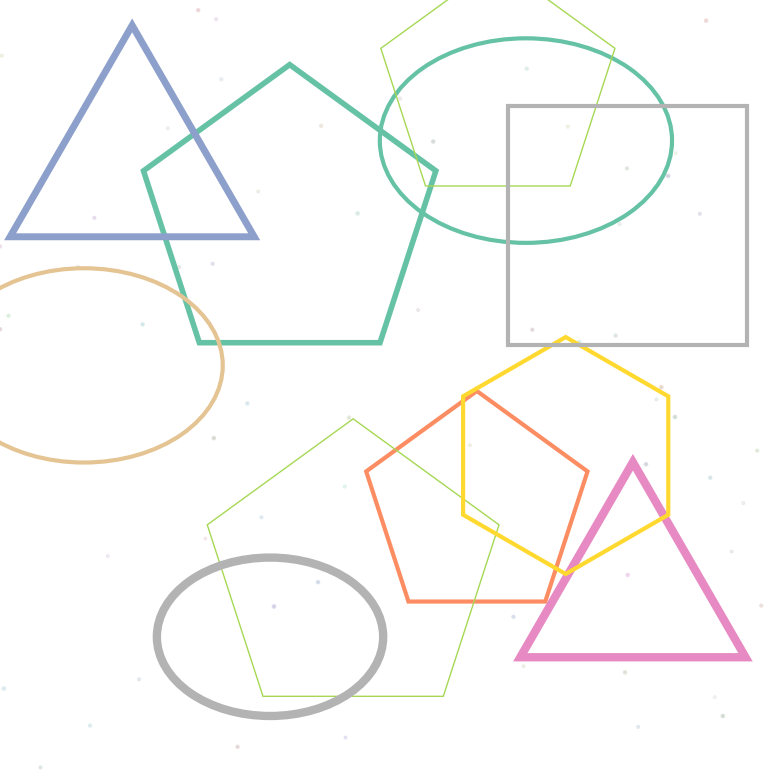[{"shape": "oval", "thickness": 1.5, "radius": 0.95, "center": [0.683, 0.817]}, {"shape": "pentagon", "thickness": 2, "radius": 1.0, "center": [0.376, 0.716]}, {"shape": "pentagon", "thickness": 1.5, "radius": 0.76, "center": [0.619, 0.341]}, {"shape": "triangle", "thickness": 2.5, "radius": 0.92, "center": [0.172, 0.784]}, {"shape": "triangle", "thickness": 3, "radius": 0.84, "center": [0.822, 0.231]}, {"shape": "pentagon", "thickness": 0.5, "radius": 0.8, "center": [0.647, 0.888]}, {"shape": "pentagon", "thickness": 0.5, "radius": 1.0, "center": [0.459, 0.257]}, {"shape": "hexagon", "thickness": 1.5, "radius": 0.77, "center": [0.735, 0.408]}, {"shape": "oval", "thickness": 1.5, "radius": 0.9, "center": [0.109, 0.525]}, {"shape": "oval", "thickness": 3, "radius": 0.73, "center": [0.351, 0.173]}, {"shape": "square", "thickness": 1.5, "radius": 0.77, "center": [0.815, 0.707]}]